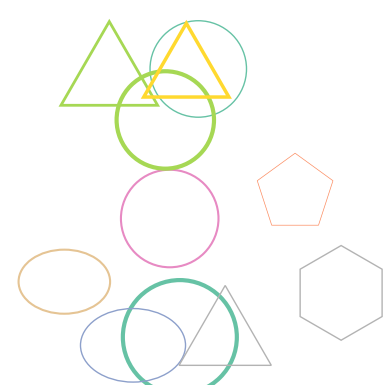[{"shape": "circle", "thickness": 3, "radius": 0.74, "center": [0.467, 0.124]}, {"shape": "circle", "thickness": 1, "radius": 0.63, "center": [0.515, 0.821]}, {"shape": "pentagon", "thickness": 0.5, "radius": 0.52, "center": [0.767, 0.499]}, {"shape": "oval", "thickness": 1, "radius": 0.68, "center": [0.345, 0.103]}, {"shape": "circle", "thickness": 1.5, "radius": 0.63, "center": [0.441, 0.432]}, {"shape": "circle", "thickness": 3, "radius": 0.63, "center": [0.429, 0.688]}, {"shape": "triangle", "thickness": 2, "radius": 0.72, "center": [0.284, 0.799]}, {"shape": "triangle", "thickness": 2.5, "radius": 0.64, "center": [0.484, 0.812]}, {"shape": "oval", "thickness": 1.5, "radius": 0.59, "center": [0.167, 0.268]}, {"shape": "triangle", "thickness": 1, "radius": 0.69, "center": [0.585, 0.12]}, {"shape": "hexagon", "thickness": 1, "radius": 0.61, "center": [0.886, 0.239]}]